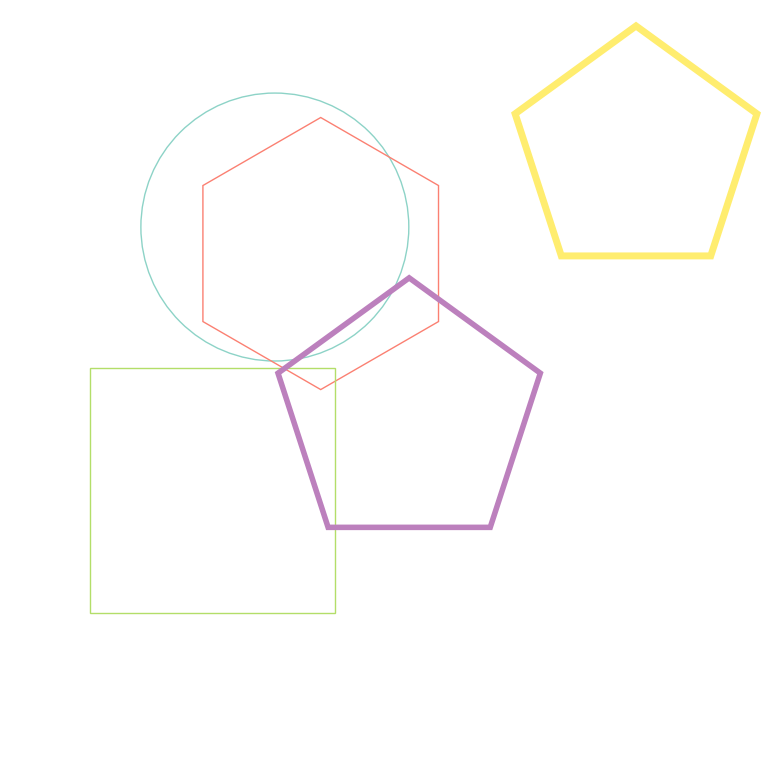[{"shape": "circle", "thickness": 0.5, "radius": 0.87, "center": [0.357, 0.705]}, {"shape": "hexagon", "thickness": 0.5, "radius": 0.88, "center": [0.417, 0.671]}, {"shape": "square", "thickness": 0.5, "radius": 0.8, "center": [0.276, 0.363]}, {"shape": "pentagon", "thickness": 2, "radius": 0.9, "center": [0.531, 0.46]}, {"shape": "pentagon", "thickness": 2.5, "radius": 0.83, "center": [0.826, 0.801]}]